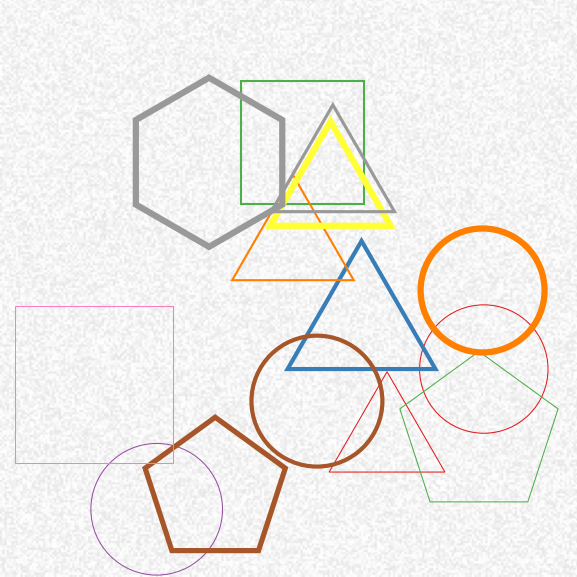[{"shape": "triangle", "thickness": 0.5, "radius": 0.58, "center": [0.67, 0.24]}, {"shape": "circle", "thickness": 0.5, "radius": 0.56, "center": [0.838, 0.36]}, {"shape": "triangle", "thickness": 2, "radius": 0.74, "center": [0.626, 0.434]}, {"shape": "pentagon", "thickness": 0.5, "radius": 0.72, "center": [0.829, 0.247]}, {"shape": "square", "thickness": 1, "radius": 0.53, "center": [0.523, 0.753]}, {"shape": "circle", "thickness": 0.5, "radius": 0.57, "center": [0.271, 0.117]}, {"shape": "circle", "thickness": 3, "radius": 0.54, "center": [0.836, 0.496]}, {"shape": "triangle", "thickness": 1, "radius": 0.61, "center": [0.507, 0.575]}, {"shape": "triangle", "thickness": 3, "radius": 0.6, "center": [0.572, 0.668]}, {"shape": "circle", "thickness": 2, "radius": 0.57, "center": [0.549, 0.305]}, {"shape": "pentagon", "thickness": 2.5, "radius": 0.64, "center": [0.373, 0.149]}, {"shape": "square", "thickness": 0.5, "radius": 0.68, "center": [0.163, 0.333]}, {"shape": "triangle", "thickness": 1.5, "radius": 0.62, "center": [0.576, 0.694]}, {"shape": "hexagon", "thickness": 3, "radius": 0.73, "center": [0.362, 0.718]}]